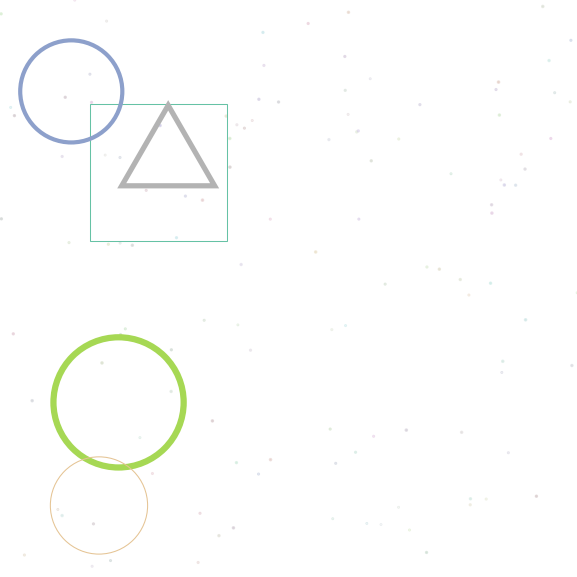[{"shape": "square", "thickness": 0.5, "radius": 0.59, "center": [0.275, 0.701]}, {"shape": "circle", "thickness": 2, "radius": 0.44, "center": [0.123, 0.841]}, {"shape": "circle", "thickness": 3, "radius": 0.56, "center": [0.205, 0.302]}, {"shape": "circle", "thickness": 0.5, "radius": 0.42, "center": [0.171, 0.124]}, {"shape": "triangle", "thickness": 2.5, "radius": 0.46, "center": [0.291, 0.724]}]